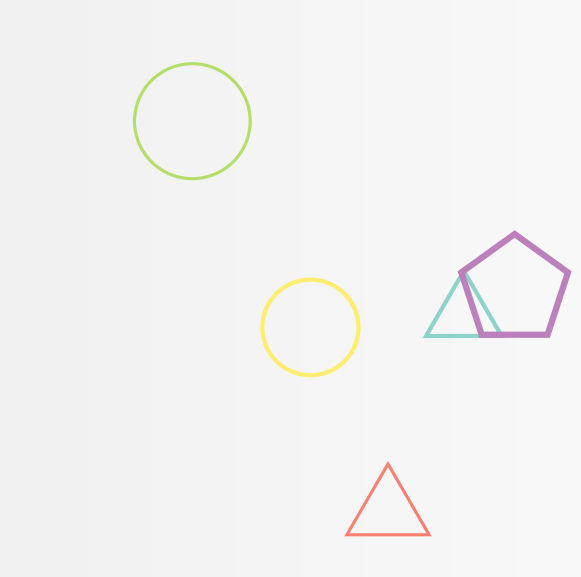[{"shape": "triangle", "thickness": 2, "radius": 0.38, "center": [0.798, 0.455]}, {"shape": "triangle", "thickness": 1.5, "radius": 0.41, "center": [0.668, 0.114]}, {"shape": "circle", "thickness": 1.5, "radius": 0.5, "center": [0.331, 0.789]}, {"shape": "pentagon", "thickness": 3, "radius": 0.48, "center": [0.885, 0.497]}, {"shape": "circle", "thickness": 2, "radius": 0.41, "center": [0.534, 0.432]}]